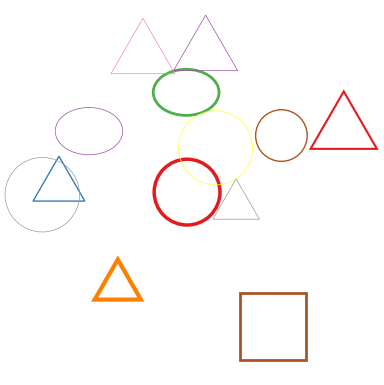[{"shape": "circle", "thickness": 2.5, "radius": 0.43, "center": [0.486, 0.501]}, {"shape": "triangle", "thickness": 1.5, "radius": 0.5, "center": [0.893, 0.663]}, {"shape": "triangle", "thickness": 1, "radius": 0.39, "center": [0.153, 0.517]}, {"shape": "oval", "thickness": 2, "radius": 0.43, "center": [0.483, 0.76]}, {"shape": "triangle", "thickness": 0.5, "radius": 0.48, "center": [0.534, 0.865]}, {"shape": "oval", "thickness": 0.5, "radius": 0.44, "center": [0.231, 0.659]}, {"shape": "triangle", "thickness": 3, "radius": 0.35, "center": [0.306, 0.257]}, {"shape": "circle", "thickness": 0.5, "radius": 0.48, "center": [0.56, 0.616]}, {"shape": "circle", "thickness": 1, "radius": 0.33, "center": [0.731, 0.648]}, {"shape": "square", "thickness": 2, "radius": 0.43, "center": [0.709, 0.152]}, {"shape": "triangle", "thickness": 0.5, "radius": 0.48, "center": [0.371, 0.857]}, {"shape": "triangle", "thickness": 0.5, "radius": 0.35, "center": [0.613, 0.466]}, {"shape": "circle", "thickness": 0.5, "radius": 0.48, "center": [0.11, 0.494]}]